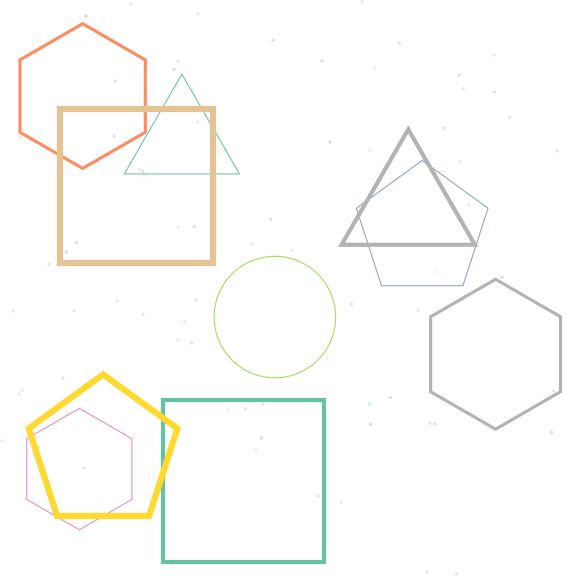[{"shape": "triangle", "thickness": 0.5, "radius": 0.58, "center": [0.315, 0.756]}, {"shape": "square", "thickness": 2, "radius": 0.7, "center": [0.422, 0.167]}, {"shape": "hexagon", "thickness": 1.5, "radius": 0.63, "center": [0.143, 0.833]}, {"shape": "pentagon", "thickness": 0.5, "radius": 0.6, "center": [0.731, 0.601]}, {"shape": "hexagon", "thickness": 0.5, "radius": 0.53, "center": [0.137, 0.187]}, {"shape": "circle", "thickness": 0.5, "radius": 0.53, "center": [0.476, 0.45]}, {"shape": "pentagon", "thickness": 3, "radius": 0.68, "center": [0.178, 0.215]}, {"shape": "square", "thickness": 3, "radius": 0.67, "center": [0.236, 0.677]}, {"shape": "triangle", "thickness": 2, "radius": 0.67, "center": [0.707, 0.642]}, {"shape": "hexagon", "thickness": 1.5, "radius": 0.65, "center": [0.858, 0.386]}]